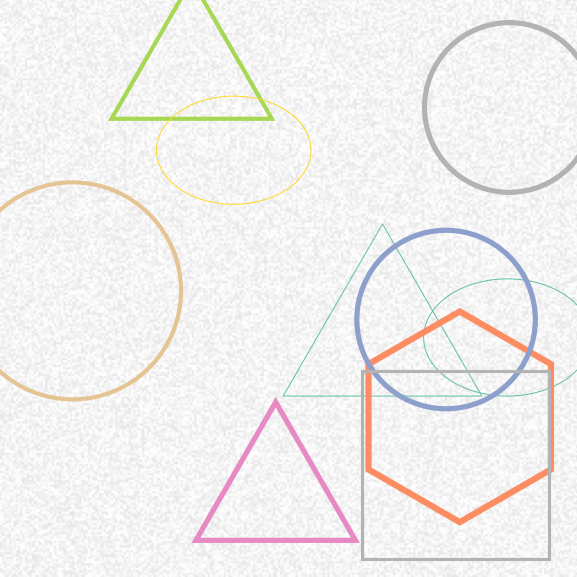[{"shape": "oval", "thickness": 0.5, "radius": 0.73, "center": [0.879, 0.415]}, {"shape": "triangle", "thickness": 0.5, "radius": 0.99, "center": [0.662, 0.413]}, {"shape": "hexagon", "thickness": 3, "radius": 0.91, "center": [0.796, 0.277]}, {"shape": "circle", "thickness": 2.5, "radius": 0.77, "center": [0.772, 0.446]}, {"shape": "triangle", "thickness": 2.5, "radius": 0.8, "center": [0.477, 0.143]}, {"shape": "triangle", "thickness": 2, "radius": 0.8, "center": [0.332, 0.874]}, {"shape": "oval", "thickness": 0.5, "radius": 0.67, "center": [0.405, 0.739]}, {"shape": "circle", "thickness": 2, "radius": 0.94, "center": [0.126, 0.495]}, {"shape": "circle", "thickness": 2.5, "radius": 0.73, "center": [0.882, 0.813]}, {"shape": "square", "thickness": 1.5, "radius": 0.81, "center": [0.788, 0.194]}]